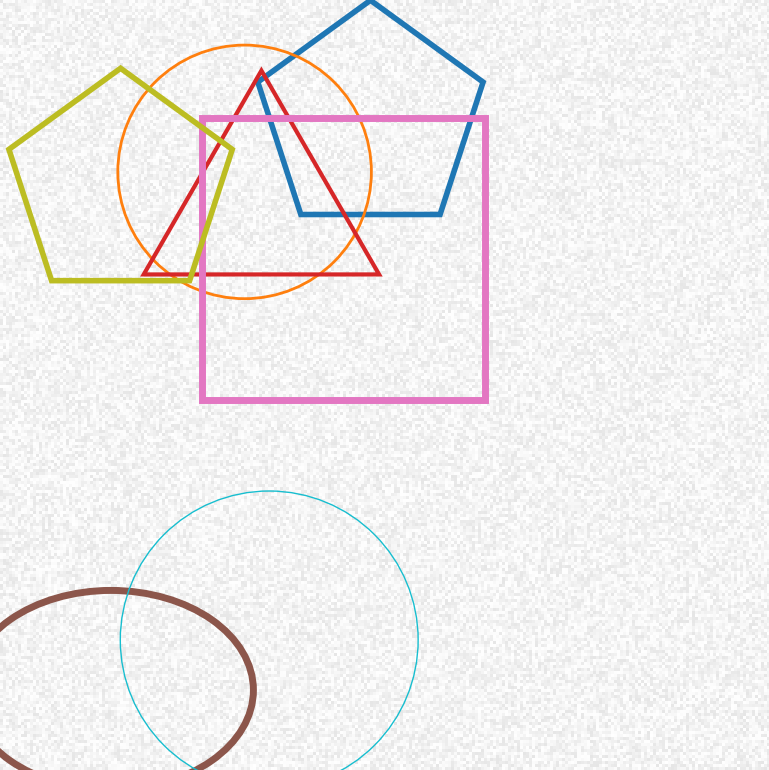[{"shape": "pentagon", "thickness": 2, "radius": 0.77, "center": [0.481, 0.846]}, {"shape": "circle", "thickness": 1, "radius": 0.82, "center": [0.318, 0.777]}, {"shape": "triangle", "thickness": 1.5, "radius": 0.88, "center": [0.339, 0.732]}, {"shape": "oval", "thickness": 2.5, "radius": 0.93, "center": [0.144, 0.104]}, {"shape": "square", "thickness": 2.5, "radius": 0.92, "center": [0.446, 0.663]}, {"shape": "pentagon", "thickness": 2, "radius": 0.76, "center": [0.157, 0.759]}, {"shape": "circle", "thickness": 0.5, "radius": 0.97, "center": [0.35, 0.169]}]